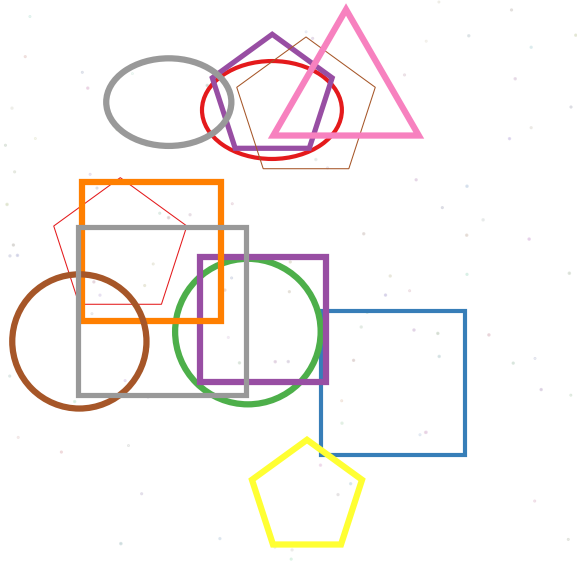[{"shape": "oval", "thickness": 2, "radius": 0.61, "center": [0.471, 0.809]}, {"shape": "pentagon", "thickness": 0.5, "radius": 0.61, "center": [0.208, 0.57]}, {"shape": "square", "thickness": 2, "radius": 0.63, "center": [0.68, 0.336]}, {"shape": "circle", "thickness": 3, "radius": 0.63, "center": [0.429, 0.425]}, {"shape": "square", "thickness": 3, "radius": 0.54, "center": [0.455, 0.446]}, {"shape": "pentagon", "thickness": 2.5, "radius": 0.55, "center": [0.471, 0.831]}, {"shape": "square", "thickness": 3, "radius": 0.6, "center": [0.262, 0.563]}, {"shape": "pentagon", "thickness": 3, "radius": 0.5, "center": [0.532, 0.137]}, {"shape": "pentagon", "thickness": 0.5, "radius": 0.63, "center": [0.53, 0.809]}, {"shape": "circle", "thickness": 3, "radius": 0.58, "center": [0.137, 0.408]}, {"shape": "triangle", "thickness": 3, "radius": 0.73, "center": [0.599, 0.837]}, {"shape": "square", "thickness": 2.5, "radius": 0.72, "center": [0.28, 0.461]}, {"shape": "oval", "thickness": 3, "radius": 0.54, "center": [0.292, 0.822]}]